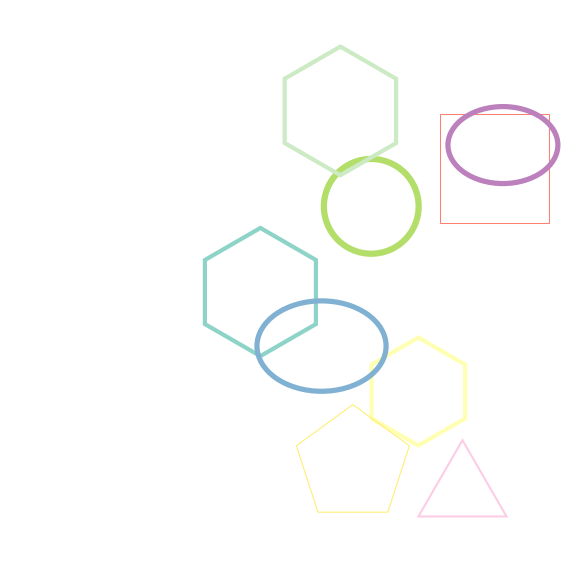[{"shape": "hexagon", "thickness": 2, "radius": 0.55, "center": [0.451, 0.493]}, {"shape": "hexagon", "thickness": 2, "radius": 0.47, "center": [0.724, 0.321]}, {"shape": "square", "thickness": 0.5, "radius": 0.47, "center": [0.856, 0.707]}, {"shape": "oval", "thickness": 2.5, "radius": 0.56, "center": [0.557, 0.4]}, {"shape": "circle", "thickness": 3, "radius": 0.41, "center": [0.643, 0.642]}, {"shape": "triangle", "thickness": 1, "radius": 0.44, "center": [0.801, 0.149]}, {"shape": "oval", "thickness": 2.5, "radius": 0.48, "center": [0.871, 0.748]}, {"shape": "hexagon", "thickness": 2, "radius": 0.56, "center": [0.589, 0.807]}, {"shape": "pentagon", "thickness": 0.5, "radius": 0.51, "center": [0.611, 0.196]}]